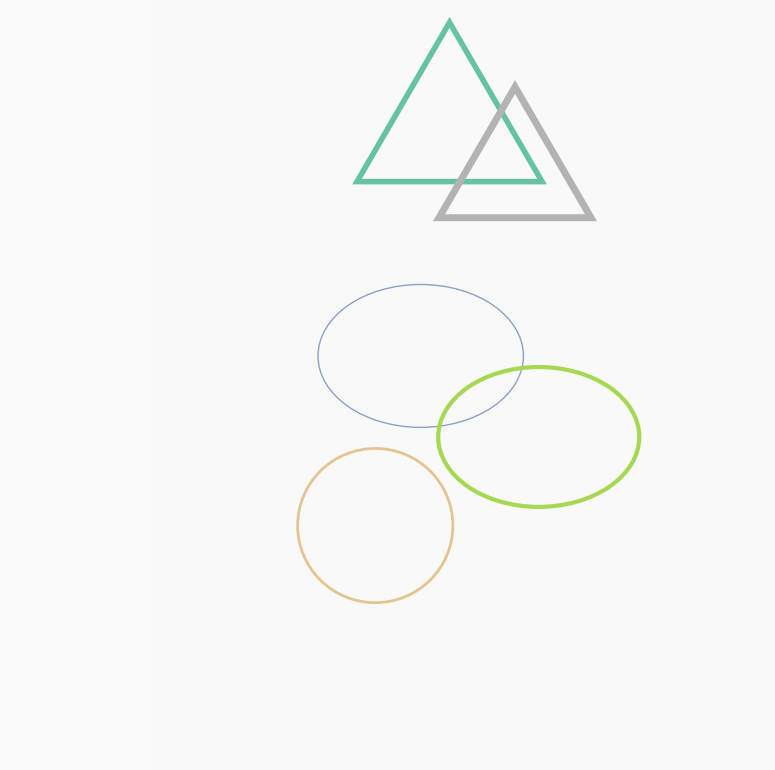[{"shape": "triangle", "thickness": 2, "radius": 0.69, "center": [0.58, 0.833]}, {"shape": "oval", "thickness": 0.5, "radius": 0.66, "center": [0.543, 0.538]}, {"shape": "oval", "thickness": 1.5, "radius": 0.65, "center": [0.695, 0.433]}, {"shape": "circle", "thickness": 1, "radius": 0.5, "center": [0.484, 0.317]}, {"shape": "triangle", "thickness": 2.5, "radius": 0.57, "center": [0.665, 0.774]}]